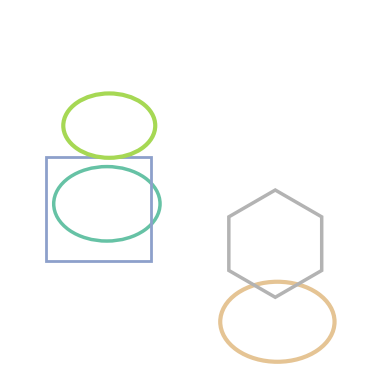[{"shape": "oval", "thickness": 2.5, "radius": 0.69, "center": [0.278, 0.471]}, {"shape": "square", "thickness": 2, "radius": 0.68, "center": [0.256, 0.457]}, {"shape": "oval", "thickness": 3, "radius": 0.6, "center": [0.284, 0.674]}, {"shape": "oval", "thickness": 3, "radius": 0.74, "center": [0.72, 0.164]}, {"shape": "hexagon", "thickness": 2.5, "radius": 0.7, "center": [0.715, 0.367]}]